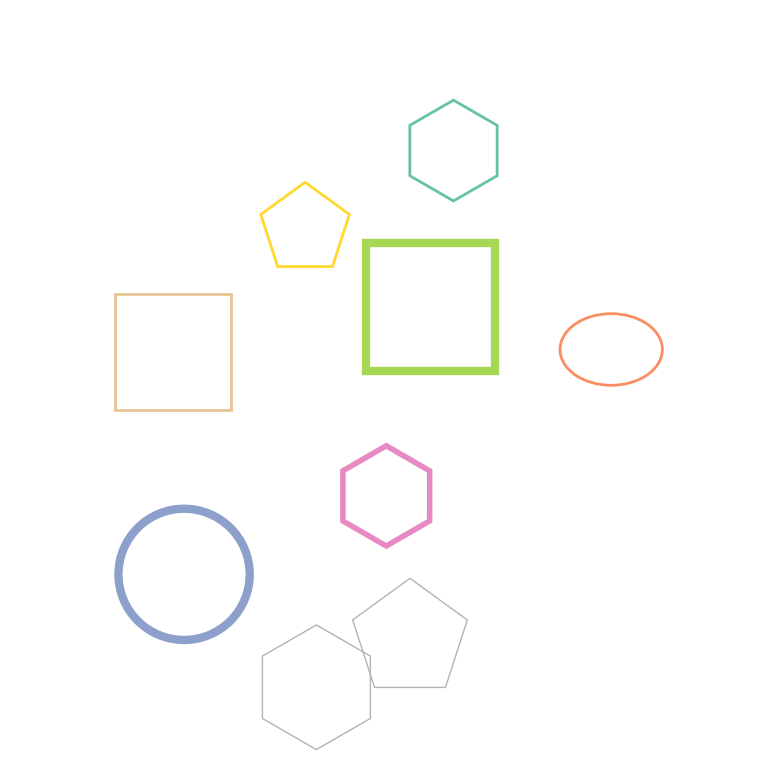[{"shape": "hexagon", "thickness": 1, "radius": 0.33, "center": [0.589, 0.804]}, {"shape": "oval", "thickness": 1, "radius": 0.33, "center": [0.794, 0.546]}, {"shape": "circle", "thickness": 3, "radius": 0.43, "center": [0.239, 0.254]}, {"shape": "hexagon", "thickness": 2, "radius": 0.33, "center": [0.502, 0.356]}, {"shape": "square", "thickness": 3, "radius": 0.42, "center": [0.559, 0.601]}, {"shape": "pentagon", "thickness": 1, "radius": 0.3, "center": [0.396, 0.703]}, {"shape": "square", "thickness": 1, "radius": 0.37, "center": [0.225, 0.543]}, {"shape": "hexagon", "thickness": 0.5, "radius": 0.4, "center": [0.411, 0.107]}, {"shape": "pentagon", "thickness": 0.5, "radius": 0.39, "center": [0.532, 0.171]}]